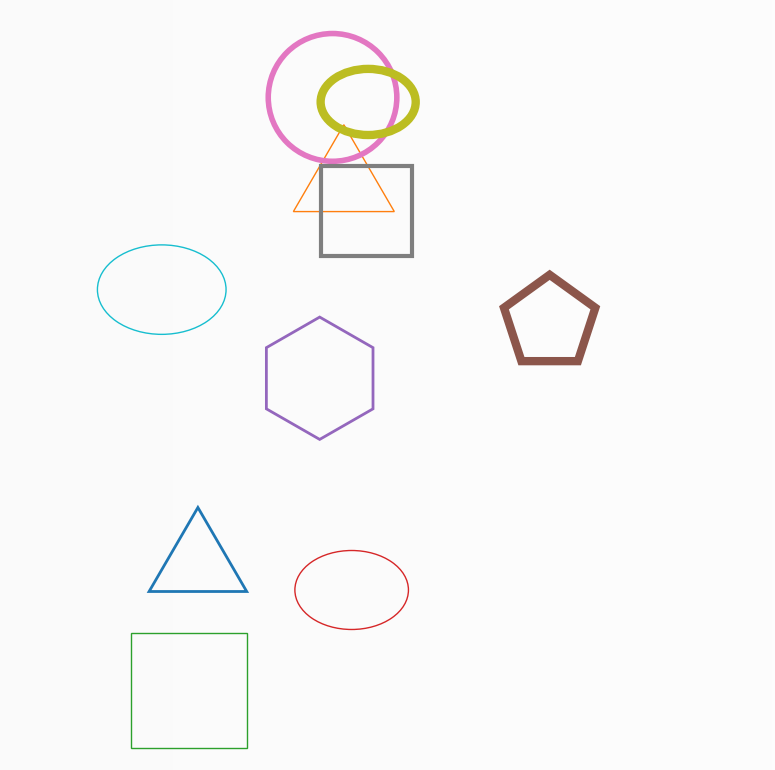[{"shape": "triangle", "thickness": 1, "radius": 0.36, "center": [0.255, 0.268]}, {"shape": "triangle", "thickness": 0.5, "radius": 0.38, "center": [0.444, 0.763]}, {"shape": "square", "thickness": 0.5, "radius": 0.37, "center": [0.244, 0.104]}, {"shape": "oval", "thickness": 0.5, "radius": 0.37, "center": [0.454, 0.234]}, {"shape": "hexagon", "thickness": 1, "radius": 0.4, "center": [0.413, 0.509]}, {"shape": "pentagon", "thickness": 3, "radius": 0.31, "center": [0.709, 0.581]}, {"shape": "circle", "thickness": 2, "radius": 0.41, "center": [0.429, 0.873]}, {"shape": "square", "thickness": 1.5, "radius": 0.29, "center": [0.473, 0.726]}, {"shape": "oval", "thickness": 3, "radius": 0.31, "center": [0.475, 0.868]}, {"shape": "oval", "thickness": 0.5, "radius": 0.41, "center": [0.209, 0.624]}]